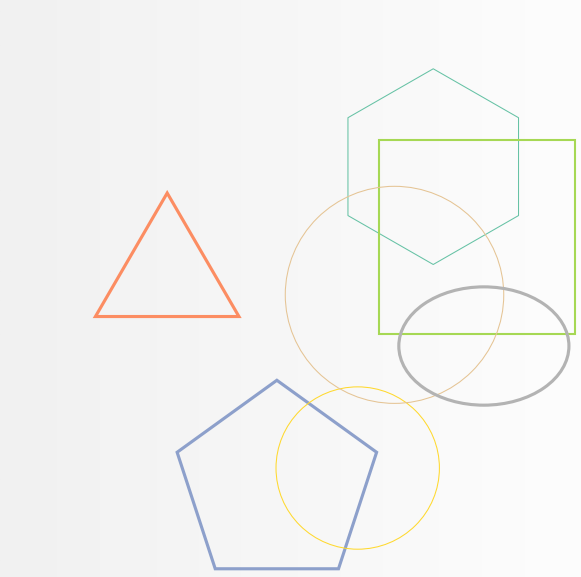[{"shape": "hexagon", "thickness": 0.5, "radius": 0.85, "center": [0.745, 0.711]}, {"shape": "triangle", "thickness": 1.5, "radius": 0.71, "center": [0.288, 0.522]}, {"shape": "pentagon", "thickness": 1.5, "radius": 0.9, "center": [0.476, 0.16]}, {"shape": "square", "thickness": 1, "radius": 0.84, "center": [0.82, 0.589]}, {"shape": "circle", "thickness": 0.5, "radius": 0.7, "center": [0.615, 0.189]}, {"shape": "circle", "thickness": 0.5, "radius": 0.94, "center": [0.679, 0.489]}, {"shape": "oval", "thickness": 1.5, "radius": 0.73, "center": [0.832, 0.4]}]